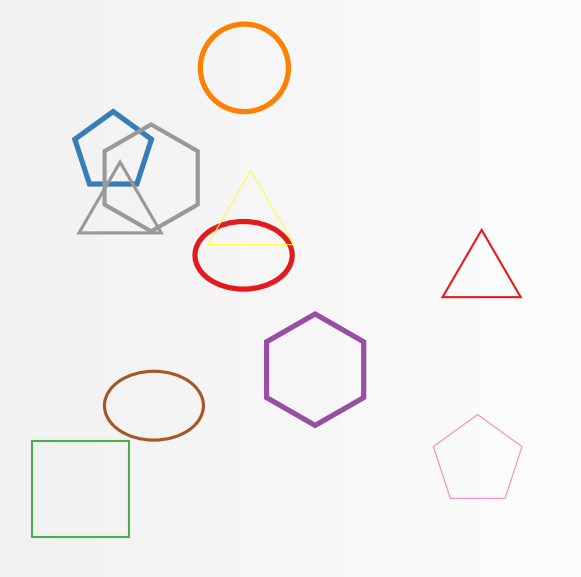[{"shape": "oval", "thickness": 2.5, "radius": 0.42, "center": [0.419, 0.557]}, {"shape": "triangle", "thickness": 1, "radius": 0.39, "center": [0.829, 0.523]}, {"shape": "pentagon", "thickness": 2.5, "radius": 0.35, "center": [0.195, 0.737]}, {"shape": "square", "thickness": 1, "radius": 0.42, "center": [0.138, 0.152]}, {"shape": "hexagon", "thickness": 2.5, "radius": 0.48, "center": [0.542, 0.359]}, {"shape": "circle", "thickness": 2.5, "radius": 0.38, "center": [0.42, 0.882]}, {"shape": "triangle", "thickness": 0.5, "radius": 0.43, "center": [0.431, 0.618]}, {"shape": "oval", "thickness": 1.5, "radius": 0.43, "center": [0.265, 0.297]}, {"shape": "pentagon", "thickness": 0.5, "radius": 0.4, "center": [0.822, 0.201]}, {"shape": "triangle", "thickness": 1.5, "radius": 0.41, "center": [0.207, 0.637]}, {"shape": "hexagon", "thickness": 2, "radius": 0.46, "center": [0.26, 0.691]}]